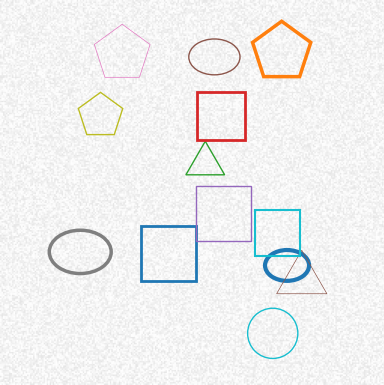[{"shape": "oval", "thickness": 3, "radius": 0.29, "center": [0.746, 0.311]}, {"shape": "square", "thickness": 2, "radius": 0.36, "center": [0.437, 0.342]}, {"shape": "pentagon", "thickness": 2.5, "radius": 0.4, "center": [0.732, 0.865]}, {"shape": "triangle", "thickness": 1, "radius": 0.29, "center": [0.533, 0.575]}, {"shape": "square", "thickness": 2, "radius": 0.31, "center": [0.574, 0.698]}, {"shape": "square", "thickness": 1, "radius": 0.35, "center": [0.58, 0.445]}, {"shape": "oval", "thickness": 1, "radius": 0.33, "center": [0.557, 0.852]}, {"shape": "triangle", "thickness": 0.5, "radius": 0.38, "center": [0.784, 0.275]}, {"shape": "pentagon", "thickness": 0.5, "radius": 0.38, "center": [0.317, 0.861]}, {"shape": "oval", "thickness": 2.5, "radius": 0.4, "center": [0.208, 0.346]}, {"shape": "pentagon", "thickness": 1, "radius": 0.3, "center": [0.261, 0.699]}, {"shape": "square", "thickness": 1.5, "radius": 0.3, "center": [0.72, 0.395]}, {"shape": "circle", "thickness": 1, "radius": 0.33, "center": [0.708, 0.134]}]